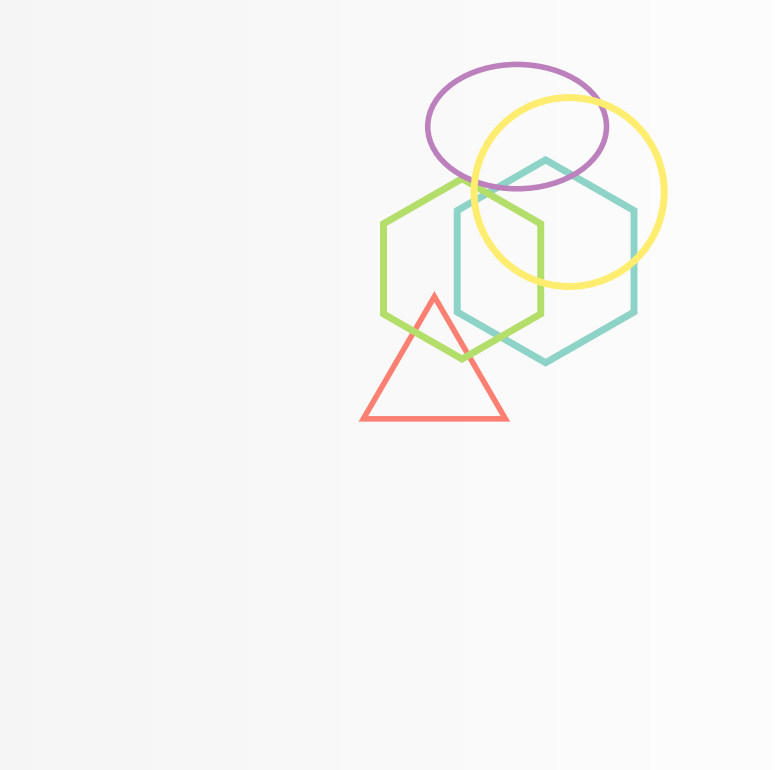[{"shape": "hexagon", "thickness": 2.5, "radius": 0.66, "center": [0.704, 0.661]}, {"shape": "triangle", "thickness": 2, "radius": 0.53, "center": [0.561, 0.509]}, {"shape": "hexagon", "thickness": 2.5, "radius": 0.59, "center": [0.596, 0.651]}, {"shape": "oval", "thickness": 2, "radius": 0.58, "center": [0.667, 0.836]}, {"shape": "circle", "thickness": 2.5, "radius": 0.61, "center": [0.734, 0.751]}]